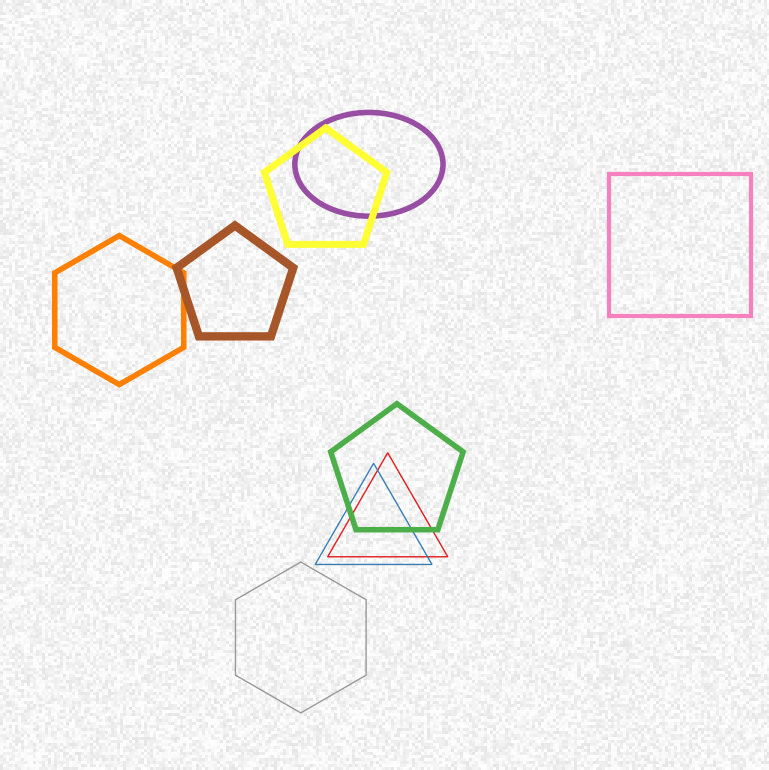[{"shape": "triangle", "thickness": 0.5, "radius": 0.45, "center": [0.504, 0.322]}, {"shape": "triangle", "thickness": 0.5, "radius": 0.44, "center": [0.485, 0.311]}, {"shape": "pentagon", "thickness": 2, "radius": 0.45, "center": [0.515, 0.385]}, {"shape": "oval", "thickness": 2, "radius": 0.48, "center": [0.479, 0.787]}, {"shape": "hexagon", "thickness": 2, "radius": 0.48, "center": [0.155, 0.597]}, {"shape": "pentagon", "thickness": 2.5, "radius": 0.42, "center": [0.423, 0.75]}, {"shape": "pentagon", "thickness": 3, "radius": 0.4, "center": [0.305, 0.628]}, {"shape": "square", "thickness": 1.5, "radius": 0.46, "center": [0.883, 0.682]}, {"shape": "hexagon", "thickness": 0.5, "radius": 0.49, "center": [0.391, 0.172]}]